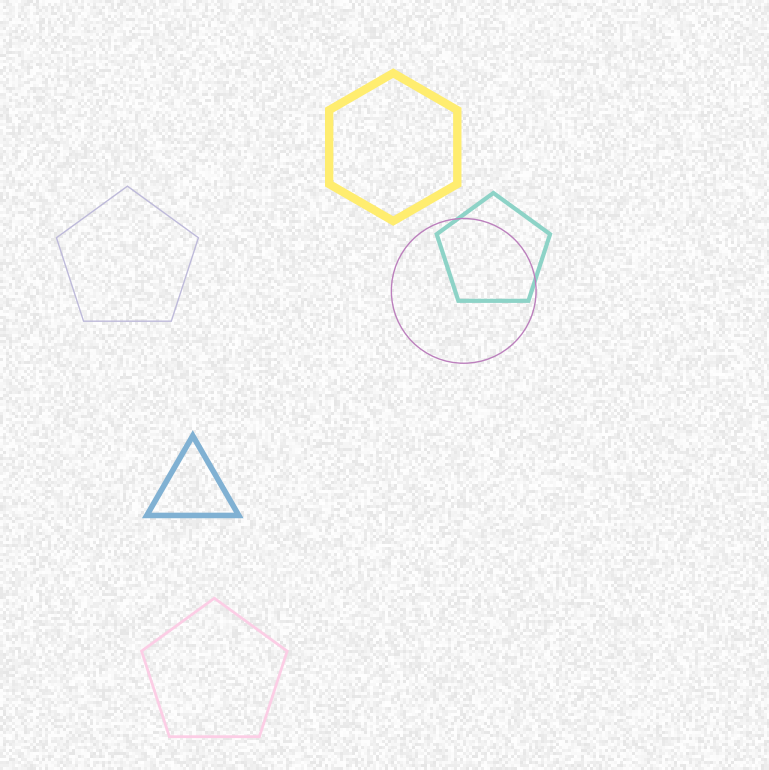[{"shape": "pentagon", "thickness": 1.5, "radius": 0.39, "center": [0.641, 0.672]}, {"shape": "pentagon", "thickness": 0.5, "radius": 0.48, "center": [0.165, 0.661]}, {"shape": "triangle", "thickness": 2, "radius": 0.35, "center": [0.25, 0.365]}, {"shape": "pentagon", "thickness": 1, "radius": 0.5, "center": [0.278, 0.124]}, {"shape": "circle", "thickness": 0.5, "radius": 0.47, "center": [0.602, 0.622]}, {"shape": "hexagon", "thickness": 3, "radius": 0.48, "center": [0.511, 0.809]}]